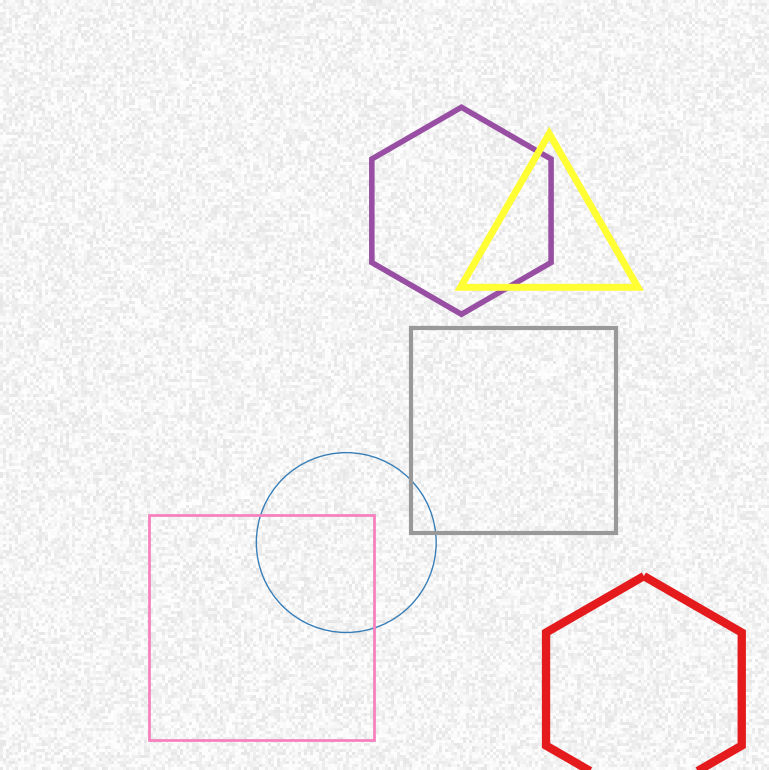[{"shape": "hexagon", "thickness": 3, "radius": 0.73, "center": [0.836, 0.105]}, {"shape": "circle", "thickness": 0.5, "radius": 0.58, "center": [0.45, 0.295]}, {"shape": "hexagon", "thickness": 2, "radius": 0.67, "center": [0.599, 0.726]}, {"shape": "triangle", "thickness": 2.5, "radius": 0.67, "center": [0.713, 0.693]}, {"shape": "square", "thickness": 1, "radius": 0.73, "center": [0.34, 0.185]}, {"shape": "square", "thickness": 1.5, "radius": 0.67, "center": [0.666, 0.441]}]